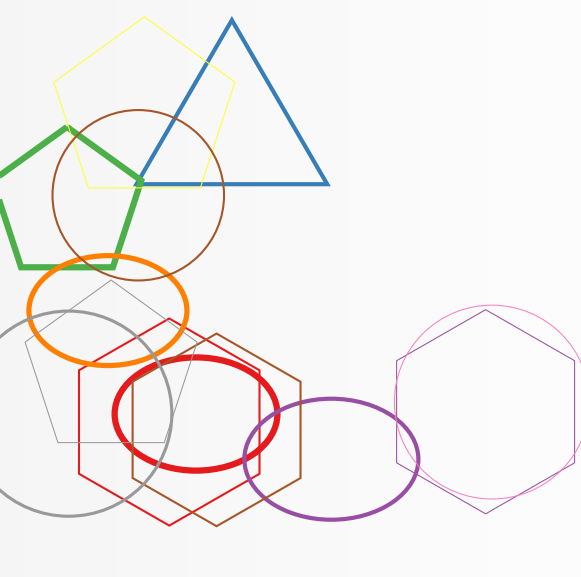[{"shape": "oval", "thickness": 3, "radius": 0.7, "center": [0.337, 0.282]}, {"shape": "hexagon", "thickness": 1, "radius": 0.9, "center": [0.291, 0.268]}, {"shape": "triangle", "thickness": 2, "radius": 0.95, "center": [0.399, 0.775]}, {"shape": "pentagon", "thickness": 3, "radius": 0.67, "center": [0.115, 0.645]}, {"shape": "hexagon", "thickness": 0.5, "radius": 0.88, "center": [0.835, 0.286]}, {"shape": "oval", "thickness": 2, "radius": 0.75, "center": [0.57, 0.204]}, {"shape": "oval", "thickness": 2.5, "radius": 0.68, "center": [0.186, 0.461]}, {"shape": "pentagon", "thickness": 0.5, "radius": 0.82, "center": [0.248, 0.806]}, {"shape": "circle", "thickness": 1, "radius": 0.74, "center": [0.238, 0.661]}, {"shape": "hexagon", "thickness": 1, "radius": 0.83, "center": [0.373, 0.255]}, {"shape": "circle", "thickness": 0.5, "radius": 0.84, "center": [0.846, 0.303]}, {"shape": "pentagon", "thickness": 0.5, "radius": 0.78, "center": [0.191, 0.359]}, {"shape": "circle", "thickness": 1.5, "radius": 0.89, "center": [0.118, 0.283]}]